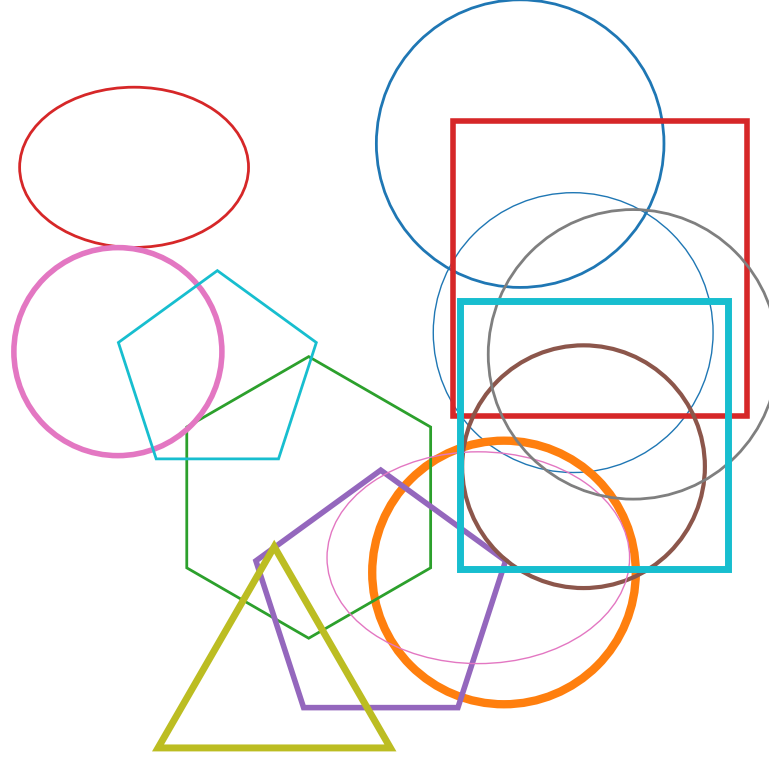[{"shape": "circle", "thickness": 1, "radius": 0.93, "center": [0.676, 0.813]}, {"shape": "circle", "thickness": 0.5, "radius": 0.91, "center": [0.744, 0.568]}, {"shape": "circle", "thickness": 3, "radius": 0.86, "center": [0.655, 0.257]}, {"shape": "hexagon", "thickness": 1, "radius": 0.91, "center": [0.401, 0.354]}, {"shape": "square", "thickness": 2, "radius": 0.96, "center": [0.779, 0.651]}, {"shape": "oval", "thickness": 1, "radius": 0.74, "center": [0.174, 0.783]}, {"shape": "pentagon", "thickness": 2, "radius": 0.85, "center": [0.494, 0.219]}, {"shape": "circle", "thickness": 1.5, "radius": 0.79, "center": [0.758, 0.394]}, {"shape": "oval", "thickness": 0.5, "radius": 0.98, "center": [0.621, 0.276]}, {"shape": "circle", "thickness": 2, "radius": 0.68, "center": [0.153, 0.543]}, {"shape": "circle", "thickness": 1, "radius": 0.94, "center": [0.822, 0.54]}, {"shape": "triangle", "thickness": 2.5, "radius": 0.87, "center": [0.356, 0.116]}, {"shape": "pentagon", "thickness": 1, "radius": 0.68, "center": [0.282, 0.513]}, {"shape": "square", "thickness": 2.5, "radius": 0.87, "center": [0.771, 0.435]}]